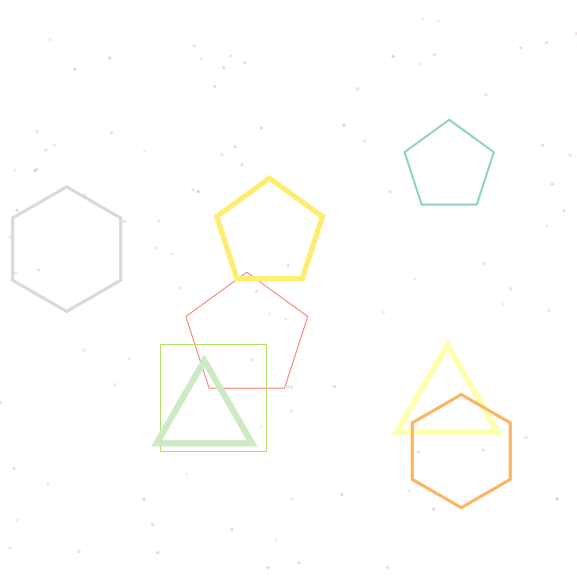[{"shape": "pentagon", "thickness": 1, "radius": 0.41, "center": [0.778, 0.711]}, {"shape": "triangle", "thickness": 3, "radius": 0.5, "center": [0.775, 0.301]}, {"shape": "pentagon", "thickness": 0.5, "radius": 0.55, "center": [0.427, 0.417]}, {"shape": "hexagon", "thickness": 1.5, "radius": 0.49, "center": [0.799, 0.218]}, {"shape": "square", "thickness": 0.5, "radius": 0.46, "center": [0.369, 0.311]}, {"shape": "hexagon", "thickness": 1.5, "radius": 0.54, "center": [0.115, 0.568]}, {"shape": "triangle", "thickness": 3, "radius": 0.48, "center": [0.354, 0.279]}, {"shape": "pentagon", "thickness": 2.5, "radius": 0.48, "center": [0.467, 0.594]}]